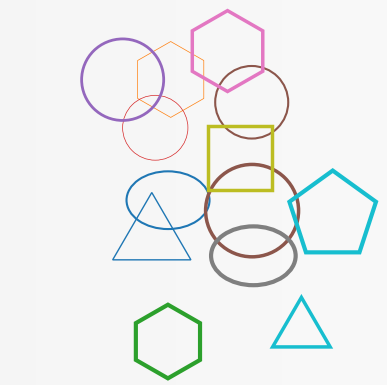[{"shape": "triangle", "thickness": 1, "radius": 0.58, "center": [0.392, 0.383]}, {"shape": "oval", "thickness": 1.5, "radius": 0.54, "center": [0.434, 0.48]}, {"shape": "hexagon", "thickness": 0.5, "radius": 0.49, "center": [0.441, 0.794]}, {"shape": "hexagon", "thickness": 3, "radius": 0.48, "center": [0.433, 0.113]}, {"shape": "circle", "thickness": 0.5, "radius": 0.42, "center": [0.401, 0.668]}, {"shape": "circle", "thickness": 2, "radius": 0.53, "center": [0.317, 0.793]}, {"shape": "circle", "thickness": 1.5, "radius": 0.47, "center": [0.65, 0.734]}, {"shape": "circle", "thickness": 2.5, "radius": 0.6, "center": [0.651, 0.453]}, {"shape": "hexagon", "thickness": 2.5, "radius": 0.53, "center": [0.587, 0.867]}, {"shape": "oval", "thickness": 3, "radius": 0.55, "center": [0.654, 0.336]}, {"shape": "square", "thickness": 2.5, "radius": 0.42, "center": [0.619, 0.591]}, {"shape": "pentagon", "thickness": 3, "radius": 0.59, "center": [0.859, 0.44]}, {"shape": "triangle", "thickness": 2.5, "radius": 0.43, "center": [0.778, 0.142]}]